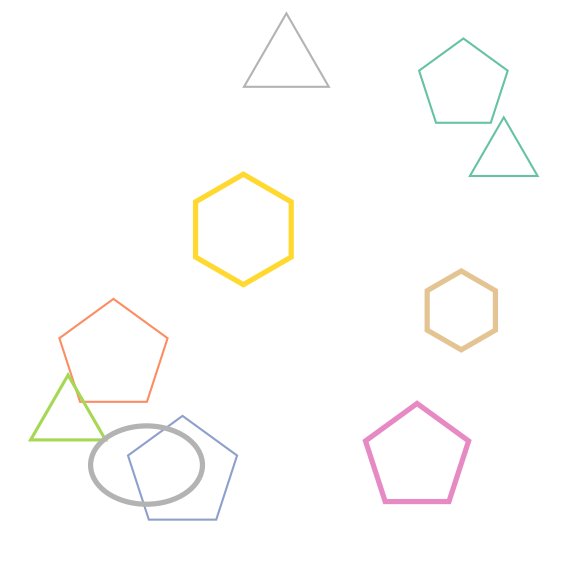[{"shape": "pentagon", "thickness": 1, "radius": 0.4, "center": [0.802, 0.852]}, {"shape": "triangle", "thickness": 1, "radius": 0.34, "center": [0.872, 0.728]}, {"shape": "pentagon", "thickness": 1, "radius": 0.49, "center": [0.197, 0.383]}, {"shape": "pentagon", "thickness": 1, "radius": 0.5, "center": [0.316, 0.18]}, {"shape": "pentagon", "thickness": 2.5, "radius": 0.47, "center": [0.722, 0.207]}, {"shape": "triangle", "thickness": 1.5, "radius": 0.37, "center": [0.118, 0.275]}, {"shape": "hexagon", "thickness": 2.5, "radius": 0.48, "center": [0.421, 0.602]}, {"shape": "hexagon", "thickness": 2.5, "radius": 0.34, "center": [0.799, 0.462]}, {"shape": "oval", "thickness": 2.5, "radius": 0.48, "center": [0.254, 0.194]}, {"shape": "triangle", "thickness": 1, "radius": 0.42, "center": [0.496, 0.891]}]